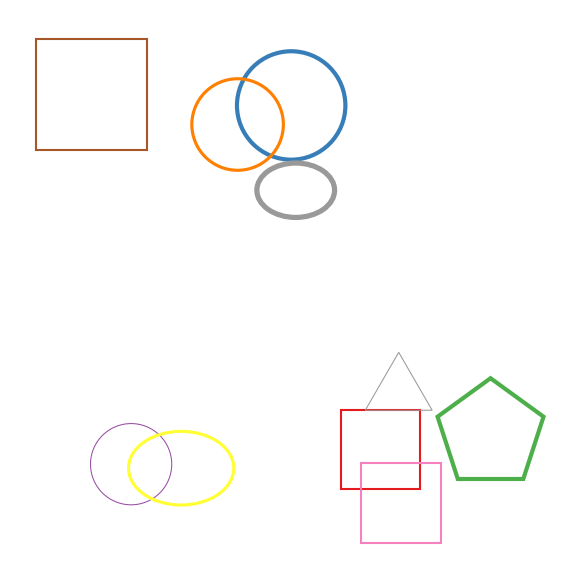[{"shape": "square", "thickness": 1, "radius": 0.34, "center": [0.659, 0.22]}, {"shape": "circle", "thickness": 2, "radius": 0.47, "center": [0.504, 0.817]}, {"shape": "pentagon", "thickness": 2, "radius": 0.48, "center": [0.849, 0.248]}, {"shape": "circle", "thickness": 0.5, "radius": 0.35, "center": [0.227, 0.195]}, {"shape": "circle", "thickness": 1.5, "radius": 0.4, "center": [0.411, 0.784]}, {"shape": "oval", "thickness": 1.5, "radius": 0.46, "center": [0.314, 0.188]}, {"shape": "square", "thickness": 1, "radius": 0.48, "center": [0.158, 0.836]}, {"shape": "square", "thickness": 1, "radius": 0.35, "center": [0.694, 0.128]}, {"shape": "oval", "thickness": 2.5, "radius": 0.34, "center": [0.512, 0.67]}, {"shape": "triangle", "thickness": 0.5, "radius": 0.33, "center": [0.69, 0.322]}]